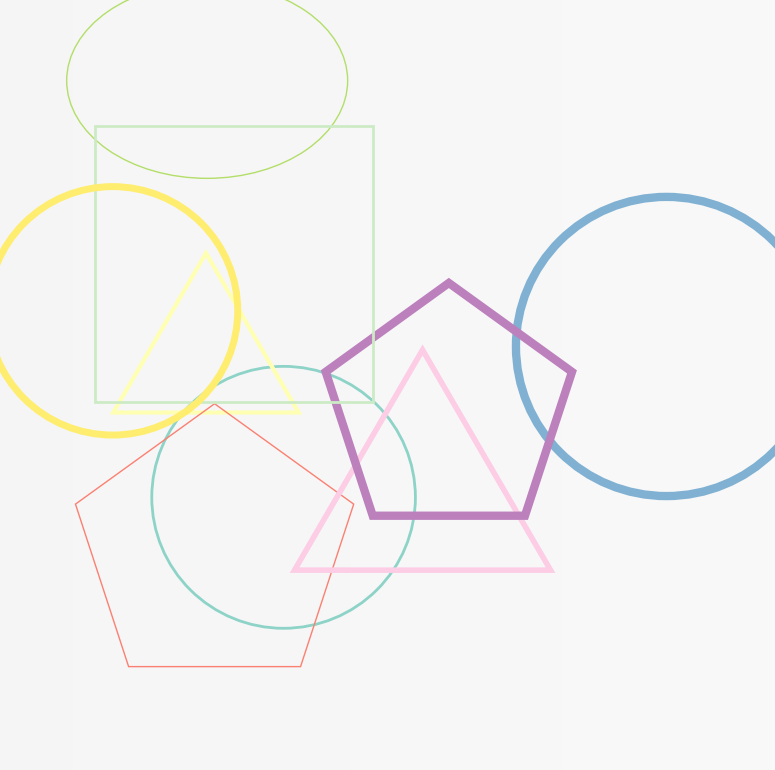[{"shape": "circle", "thickness": 1, "radius": 0.85, "center": [0.366, 0.354]}, {"shape": "triangle", "thickness": 1.5, "radius": 0.69, "center": [0.266, 0.533]}, {"shape": "pentagon", "thickness": 0.5, "radius": 0.94, "center": [0.277, 0.287]}, {"shape": "circle", "thickness": 3, "radius": 0.97, "center": [0.86, 0.55]}, {"shape": "oval", "thickness": 0.5, "radius": 0.91, "center": [0.267, 0.895]}, {"shape": "triangle", "thickness": 2, "radius": 0.95, "center": [0.545, 0.355]}, {"shape": "pentagon", "thickness": 3, "radius": 0.84, "center": [0.579, 0.465]}, {"shape": "square", "thickness": 1, "radius": 0.9, "center": [0.302, 0.657]}, {"shape": "circle", "thickness": 2.5, "radius": 0.81, "center": [0.145, 0.596]}]